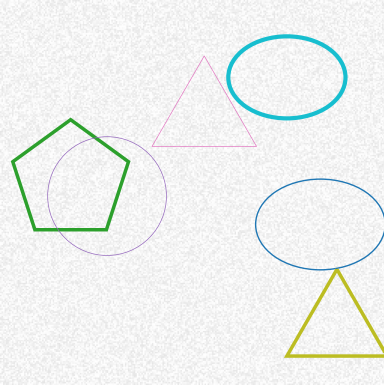[{"shape": "oval", "thickness": 1, "radius": 0.84, "center": [0.832, 0.417]}, {"shape": "pentagon", "thickness": 2.5, "radius": 0.79, "center": [0.183, 0.531]}, {"shape": "circle", "thickness": 0.5, "radius": 0.77, "center": [0.278, 0.491]}, {"shape": "triangle", "thickness": 0.5, "radius": 0.78, "center": [0.531, 0.698]}, {"shape": "triangle", "thickness": 2.5, "radius": 0.75, "center": [0.875, 0.15]}, {"shape": "oval", "thickness": 3, "radius": 0.76, "center": [0.745, 0.799]}]